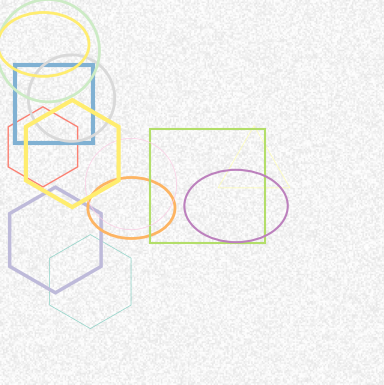[{"shape": "hexagon", "thickness": 0.5, "radius": 0.61, "center": [0.235, 0.269]}, {"shape": "triangle", "thickness": 0.5, "radius": 0.54, "center": [0.66, 0.566]}, {"shape": "hexagon", "thickness": 2.5, "radius": 0.69, "center": [0.144, 0.377]}, {"shape": "hexagon", "thickness": 1, "radius": 0.52, "center": [0.111, 0.619]}, {"shape": "square", "thickness": 3, "radius": 0.51, "center": [0.141, 0.729]}, {"shape": "oval", "thickness": 2, "radius": 0.57, "center": [0.341, 0.46]}, {"shape": "square", "thickness": 1.5, "radius": 0.74, "center": [0.539, 0.518]}, {"shape": "circle", "thickness": 0.5, "radius": 0.59, "center": [0.34, 0.522]}, {"shape": "circle", "thickness": 2, "radius": 0.56, "center": [0.186, 0.745]}, {"shape": "oval", "thickness": 1.5, "radius": 0.67, "center": [0.613, 0.465]}, {"shape": "circle", "thickness": 2, "radius": 0.66, "center": [0.125, 0.868]}, {"shape": "hexagon", "thickness": 3, "radius": 0.7, "center": [0.188, 0.601]}, {"shape": "oval", "thickness": 2, "radius": 0.59, "center": [0.113, 0.885]}]